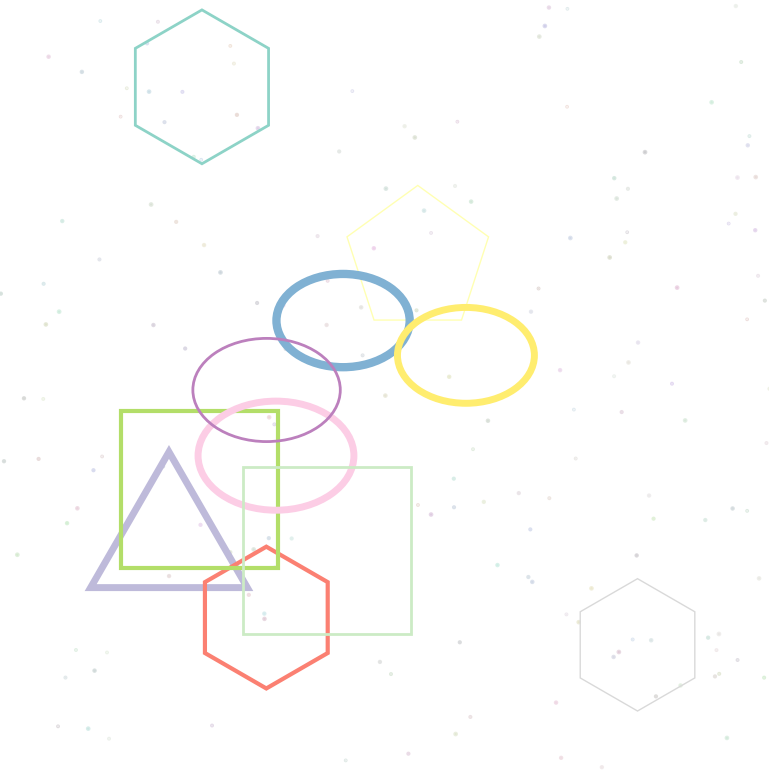[{"shape": "hexagon", "thickness": 1, "radius": 0.5, "center": [0.262, 0.887]}, {"shape": "pentagon", "thickness": 0.5, "radius": 0.48, "center": [0.543, 0.663]}, {"shape": "triangle", "thickness": 2.5, "radius": 0.59, "center": [0.219, 0.296]}, {"shape": "hexagon", "thickness": 1.5, "radius": 0.46, "center": [0.346, 0.198]}, {"shape": "oval", "thickness": 3, "radius": 0.43, "center": [0.446, 0.584]}, {"shape": "square", "thickness": 1.5, "radius": 0.51, "center": [0.259, 0.364]}, {"shape": "oval", "thickness": 2.5, "radius": 0.51, "center": [0.358, 0.408]}, {"shape": "hexagon", "thickness": 0.5, "radius": 0.43, "center": [0.828, 0.163]}, {"shape": "oval", "thickness": 1, "radius": 0.48, "center": [0.346, 0.494]}, {"shape": "square", "thickness": 1, "radius": 0.54, "center": [0.425, 0.285]}, {"shape": "oval", "thickness": 2.5, "radius": 0.44, "center": [0.605, 0.539]}]